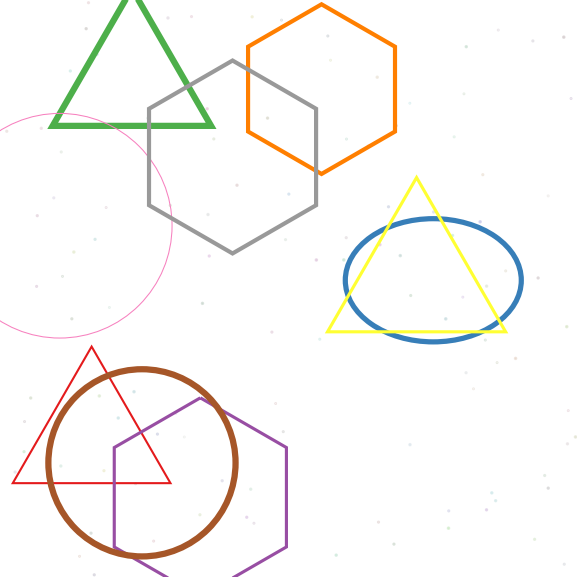[{"shape": "triangle", "thickness": 1, "radius": 0.79, "center": [0.159, 0.241]}, {"shape": "oval", "thickness": 2.5, "radius": 0.76, "center": [0.75, 0.514]}, {"shape": "triangle", "thickness": 3, "radius": 0.79, "center": [0.228, 0.86]}, {"shape": "hexagon", "thickness": 1.5, "radius": 0.86, "center": [0.347, 0.138]}, {"shape": "hexagon", "thickness": 2, "radius": 0.73, "center": [0.557, 0.845]}, {"shape": "triangle", "thickness": 1.5, "radius": 0.89, "center": [0.721, 0.514]}, {"shape": "circle", "thickness": 3, "radius": 0.81, "center": [0.246, 0.198]}, {"shape": "circle", "thickness": 0.5, "radius": 0.97, "center": [0.103, 0.608]}, {"shape": "hexagon", "thickness": 2, "radius": 0.84, "center": [0.403, 0.727]}]